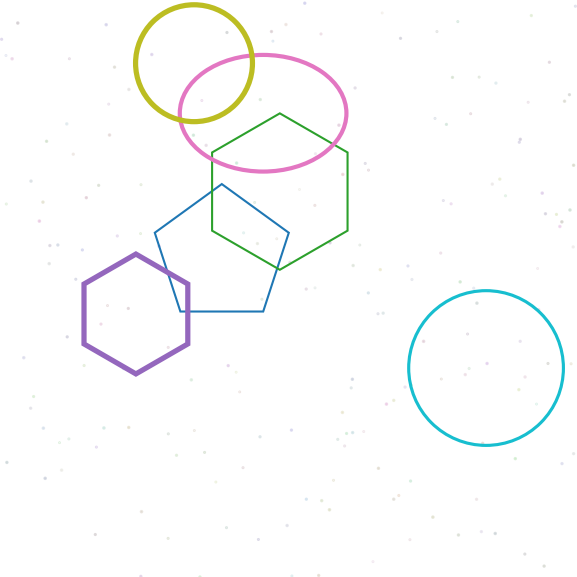[{"shape": "pentagon", "thickness": 1, "radius": 0.61, "center": [0.384, 0.558]}, {"shape": "hexagon", "thickness": 1, "radius": 0.68, "center": [0.485, 0.667]}, {"shape": "hexagon", "thickness": 2.5, "radius": 0.52, "center": [0.235, 0.455]}, {"shape": "oval", "thickness": 2, "radius": 0.72, "center": [0.456, 0.803]}, {"shape": "circle", "thickness": 2.5, "radius": 0.51, "center": [0.336, 0.89]}, {"shape": "circle", "thickness": 1.5, "radius": 0.67, "center": [0.842, 0.362]}]